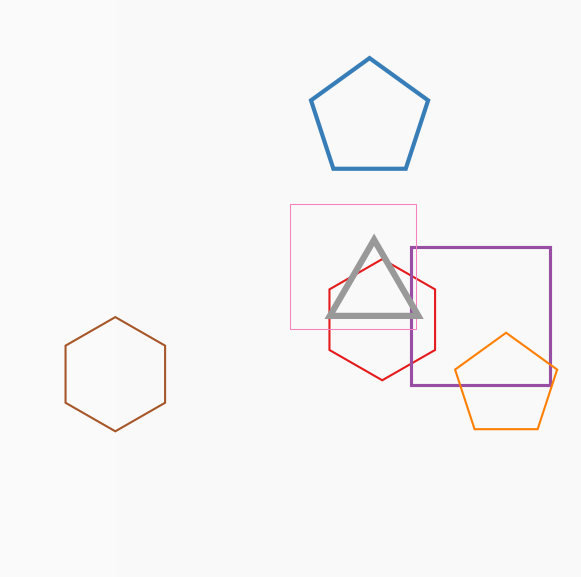[{"shape": "hexagon", "thickness": 1, "radius": 0.52, "center": [0.658, 0.446]}, {"shape": "pentagon", "thickness": 2, "radius": 0.53, "center": [0.636, 0.793]}, {"shape": "square", "thickness": 1.5, "radius": 0.6, "center": [0.827, 0.453]}, {"shape": "pentagon", "thickness": 1, "radius": 0.46, "center": [0.871, 0.331]}, {"shape": "hexagon", "thickness": 1, "radius": 0.49, "center": [0.198, 0.351]}, {"shape": "square", "thickness": 0.5, "radius": 0.54, "center": [0.608, 0.537]}, {"shape": "triangle", "thickness": 3, "radius": 0.44, "center": [0.644, 0.496]}]